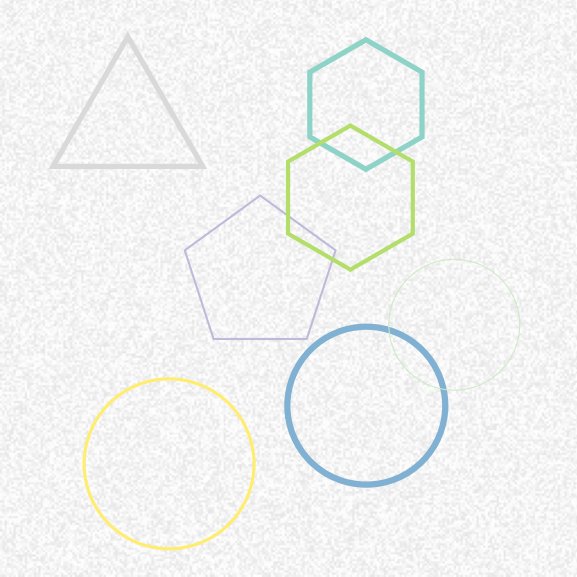[{"shape": "hexagon", "thickness": 2.5, "radius": 0.56, "center": [0.634, 0.818]}, {"shape": "pentagon", "thickness": 1, "radius": 0.69, "center": [0.451, 0.523]}, {"shape": "circle", "thickness": 3, "radius": 0.68, "center": [0.634, 0.297]}, {"shape": "hexagon", "thickness": 2, "radius": 0.62, "center": [0.607, 0.657]}, {"shape": "triangle", "thickness": 2.5, "radius": 0.75, "center": [0.221, 0.786]}, {"shape": "circle", "thickness": 0.5, "radius": 0.57, "center": [0.787, 0.437]}, {"shape": "circle", "thickness": 1.5, "radius": 0.74, "center": [0.293, 0.196]}]